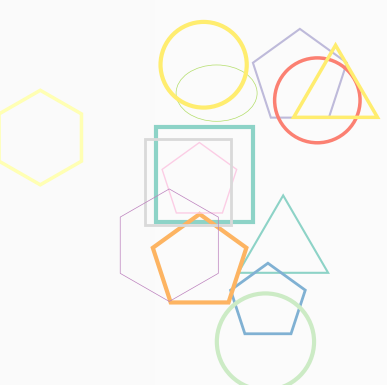[{"shape": "square", "thickness": 3, "radius": 0.62, "center": [0.528, 0.547]}, {"shape": "triangle", "thickness": 1.5, "radius": 0.67, "center": [0.731, 0.358]}, {"shape": "hexagon", "thickness": 2.5, "radius": 0.61, "center": [0.104, 0.643]}, {"shape": "pentagon", "thickness": 1.5, "radius": 0.64, "center": [0.774, 0.798]}, {"shape": "circle", "thickness": 2.5, "radius": 0.55, "center": [0.819, 0.739]}, {"shape": "pentagon", "thickness": 2, "radius": 0.51, "center": [0.691, 0.215]}, {"shape": "pentagon", "thickness": 3, "radius": 0.63, "center": [0.515, 0.317]}, {"shape": "oval", "thickness": 0.5, "radius": 0.52, "center": [0.559, 0.758]}, {"shape": "pentagon", "thickness": 1, "radius": 0.51, "center": [0.515, 0.529]}, {"shape": "square", "thickness": 2, "radius": 0.56, "center": [0.486, 0.527]}, {"shape": "hexagon", "thickness": 0.5, "radius": 0.73, "center": [0.437, 0.363]}, {"shape": "circle", "thickness": 3, "radius": 0.63, "center": [0.685, 0.112]}, {"shape": "circle", "thickness": 3, "radius": 0.56, "center": [0.526, 0.832]}, {"shape": "triangle", "thickness": 2.5, "radius": 0.62, "center": [0.866, 0.758]}]